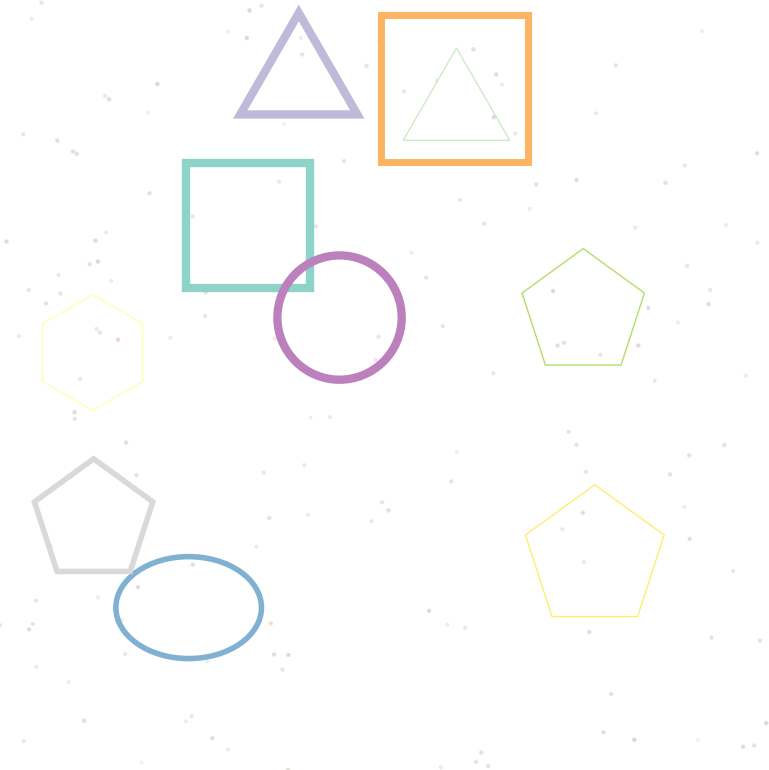[{"shape": "square", "thickness": 3, "radius": 0.4, "center": [0.322, 0.707]}, {"shape": "hexagon", "thickness": 0.5, "radius": 0.38, "center": [0.12, 0.542]}, {"shape": "triangle", "thickness": 3, "radius": 0.44, "center": [0.388, 0.895]}, {"shape": "oval", "thickness": 2, "radius": 0.47, "center": [0.245, 0.211]}, {"shape": "square", "thickness": 2.5, "radius": 0.48, "center": [0.59, 0.885]}, {"shape": "pentagon", "thickness": 0.5, "radius": 0.42, "center": [0.757, 0.594]}, {"shape": "pentagon", "thickness": 2, "radius": 0.4, "center": [0.122, 0.323]}, {"shape": "circle", "thickness": 3, "radius": 0.4, "center": [0.441, 0.588]}, {"shape": "triangle", "thickness": 0.5, "radius": 0.4, "center": [0.593, 0.858]}, {"shape": "pentagon", "thickness": 0.5, "radius": 0.47, "center": [0.772, 0.276]}]